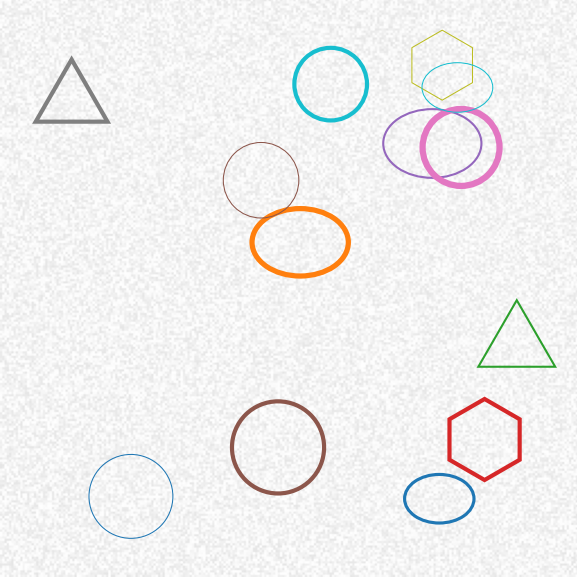[{"shape": "oval", "thickness": 1.5, "radius": 0.3, "center": [0.761, 0.136]}, {"shape": "circle", "thickness": 0.5, "radius": 0.36, "center": [0.227, 0.14]}, {"shape": "oval", "thickness": 2.5, "radius": 0.42, "center": [0.52, 0.58]}, {"shape": "triangle", "thickness": 1, "radius": 0.38, "center": [0.895, 0.402]}, {"shape": "hexagon", "thickness": 2, "radius": 0.35, "center": [0.839, 0.238]}, {"shape": "oval", "thickness": 1, "radius": 0.43, "center": [0.749, 0.751]}, {"shape": "circle", "thickness": 0.5, "radius": 0.33, "center": [0.452, 0.687]}, {"shape": "circle", "thickness": 2, "radius": 0.4, "center": [0.481, 0.224]}, {"shape": "circle", "thickness": 3, "radius": 0.33, "center": [0.798, 0.744]}, {"shape": "triangle", "thickness": 2, "radius": 0.36, "center": [0.124, 0.824]}, {"shape": "hexagon", "thickness": 0.5, "radius": 0.3, "center": [0.766, 0.886]}, {"shape": "circle", "thickness": 2, "radius": 0.31, "center": [0.573, 0.853]}, {"shape": "oval", "thickness": 0.5, "radius": 0.31, "center": [0.792, 0.848]}]